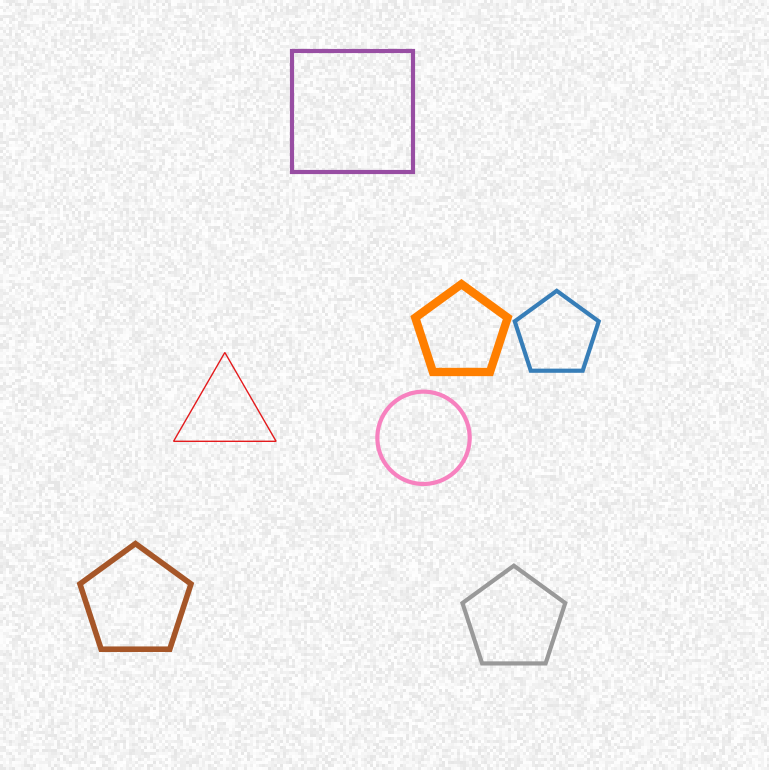[{"shape": "triangle", "thickness": 0.5, "radius": 0.38, "center": [0.292, 0.465]}, {"shape": "pentagon", "thickness": 1.5, "radius": 0.29, "center": [0.723, 0.565]}, {"shape": "square", "thickness": 1.5, "radius": 0.39, "center": [0.458, 0.856]}, {"shape": "pentagon", "thickness": 3, "radius": 0.32, "center": [0.599, 0.568]}, {"shape": "pentagon", "thickness": 2, "radius": 0.38, "center": [0.176, 0.218]}, {"shape": "circle", "thickness": 1.5, "radius": 0.3, "center": [0.55, 0.431]}, {"shape": "pentagon", "thickness": 1.5, "radius": 0.35, "center": [0.667, 0.195]}]